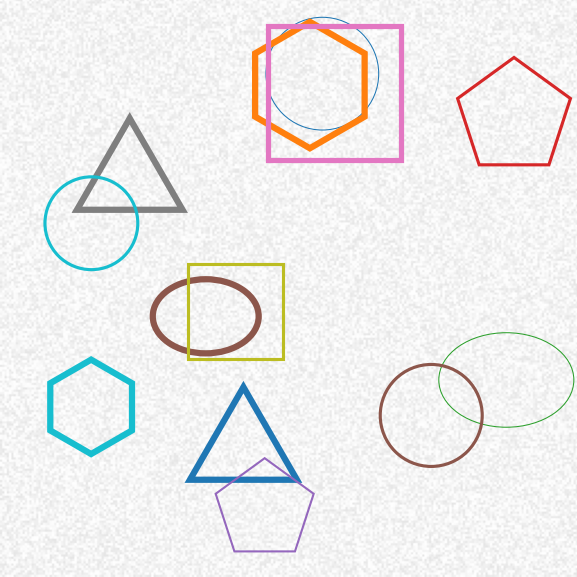[{"shape": "triangle", "thickness": 3, "radius": 0.53, "center": [0.422, 0.222]}, {"shape": "circle", "thickness": 0.5, "radius": 0.49, "center": [0.558, 0.872]}, {"shape": "hexagon", "thickness": 3, "radius": 0.55, "center": [0.537, 0.852]}, {"shape": "oval", "thickness": 0.5, "radius": 0.58, "center": [0.877, 0.341]}, {"shape": "pentagon", "thickness": 1.5, "radius": 0.51, "center": [0.89, 0.797]}, {"shape": "pentagon", "thickness": 1, "radius": 0.45, "center": [0.458, 0.117]}, {"shape": "circle", "thickness": 1.5, "radius": 0.44, "center": [0.747, 0.28]}, {"shape": "oval", "thickness": 3, "radius": 0.46, "center": [0.356, 0.451]}, {"shape": "square", "thickness": 2.5, "radius": 0.58, "center": [0.58, 0.838]}, {"shape": "triangle", "thickness": 3, "radius": 0.53, "center": [0.225, 0.689]}, {"shape": "square", "thickness": 1.5, "radius": 0.41, "center": [0.408, 0.46]}, {"shape": "circle", "thickness": 1.5, "radius": 0.4, "center": [0.158, 0.613]}, {"shape": "hexagon", "thickness": 3, "radius": 0.41, "center": [0.158, 0.295]}]